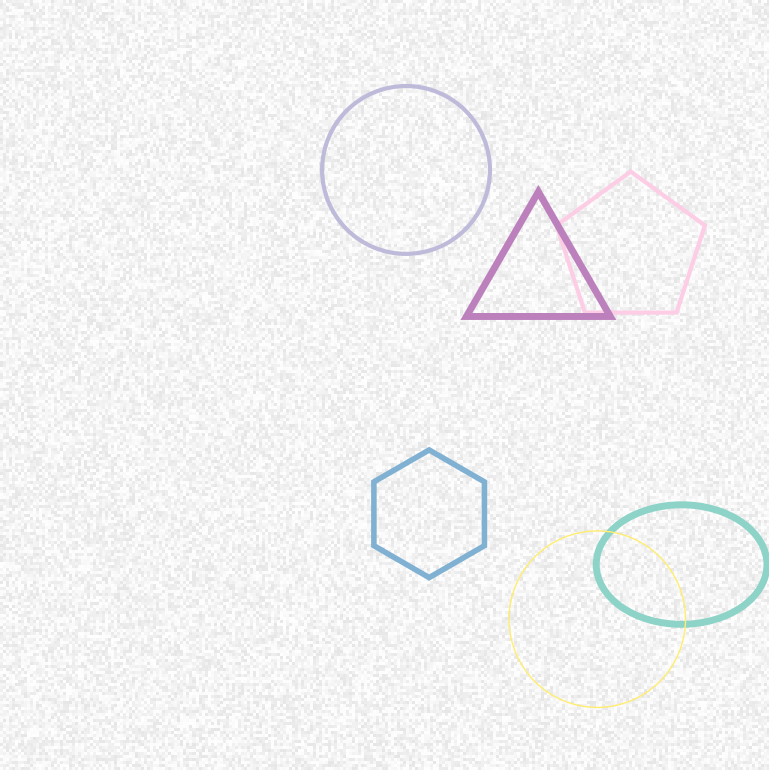[{"shape": "oval", "thickness": 2.5, "radius": 0.55, "center": [0.885, 0.267]}, {"shape": "circle", "thickness": 1.5, "radius": 0.55, "center": [0.527, 0.779]}, {"shape": "hexagon", "thickness": 2, "radius": 0.41, "center": [0.557, 0.333]}, {"shape": "pentagon", "thickness": 1.5, "radius": 0.51, "center": [0.819, 0.676]}, {"shape": "triangle", "thickness": 2.5, "radius": 0.54, "center": [0.699, 0.643]}, {"shape": "circle", "thickness": 0.5, "radius": 0.57, "center": [0.776, 0.196]}]